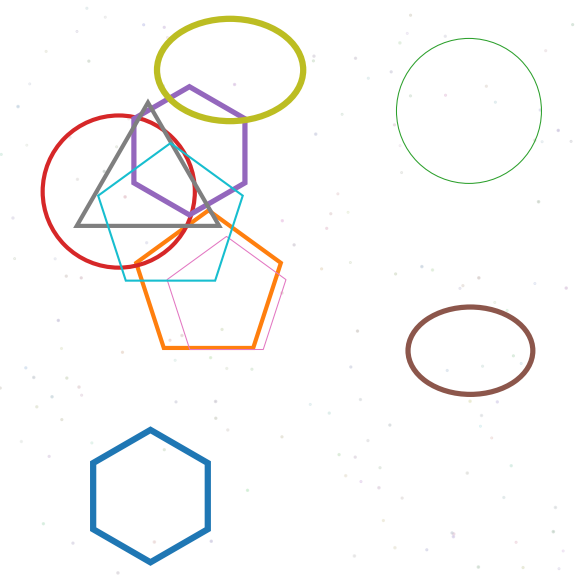[{"shape": "hexagon", "thickness": 3, "radius": 0.57, "center": [0.261, 0.14]}, {"shape": "pentagon", "thickness": 2, "radius": 0.66, "center": [0.361, 0.503]}, {"shape": "circle", "thickness": 0.5, "radius": 0.63, "center": [0.812, 0.807]}, {"shape": "circle", "thickness": 2, "radius": 0.66, "center": [0.206, 0.667]}, {"shape": "hexagon", "thickness": 2.5, "radius": 0.56, "center": [0.328, 0.738]}, {"shape": "oval", "thickness": 2.5, "radius": 0.54, "center": [0.815, 0.392]}, {"shape": "pentagon", "thickness": 0.5, "radius": 0.54, "center": [0.392, 0.482]}, {"shape": "triangle", "thickness": 2, "radius": 0.71, "center": [0.256, 0.679]}, {"shape": "oval", "thickness": 3, "radius": 0.63, "center": [0.398, 0.878]}, {"shape": "pentagon", "thickness": 1, "radius": 0.66, "center": [0.295, 0.62]}]